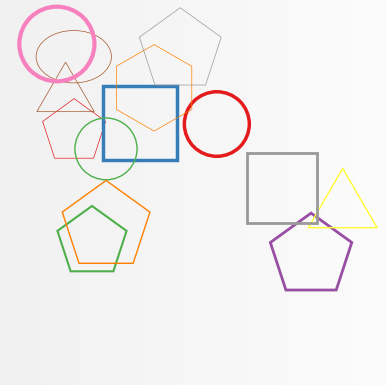[{"shape": "circle", "thickness": 2.5, "radius": 0.42, "center": [0.56, 0.678]}, {"shape": "pentagon", "thickness": 0.5, "radius": 0.43, "center": [0.191, 0.658]}, {"shape": "square", "thickness": 2.5, "radius": 0.48, "center": [0.361, 0.68]}, {"shape": "pentagon", "thickness": 1.5, "radius": 0.47, "center": [0.237, 0.371]}, {"shape": "circle", "thickness": 1, "radius": 0.4, "center": [0.274, 0.613]}, {"shape": "pentagon", "thickness": 2, "radius": 0.55, "center": [0.803, 0.336]}, {"shape": "pentagon", "thickness": 1, "radius": 0.59, "center": [0.274, 0.412]}, {"shape": "hexagon", "thickness": 0.5, "radius": 0.56, "center": [0.398, 0.772]}, {"shape": "triangle", "thickness": 1, "radius": 0.51, "center": [0.884, 0.46]}, {"shape": "oval", "thickness": 0.5, "radius": 0.49, "center": [0.19, 0.853]}, {"shape": "triangle", "thickness": 0.5, "radius": 0.43, "center": [0.169, 0.753]}, {"shape": "circle", "thickness": 3, "radius": 0.48, "center": [0.147, 0.886]}, {"shape": "square", "thickness": 2, "radius": 0.45, "center": [0.727, 0.511]}, {"shape": "pentagon", "thickness": 0.5, "radius": 0.56, "center": [0.465, 0.869]}]